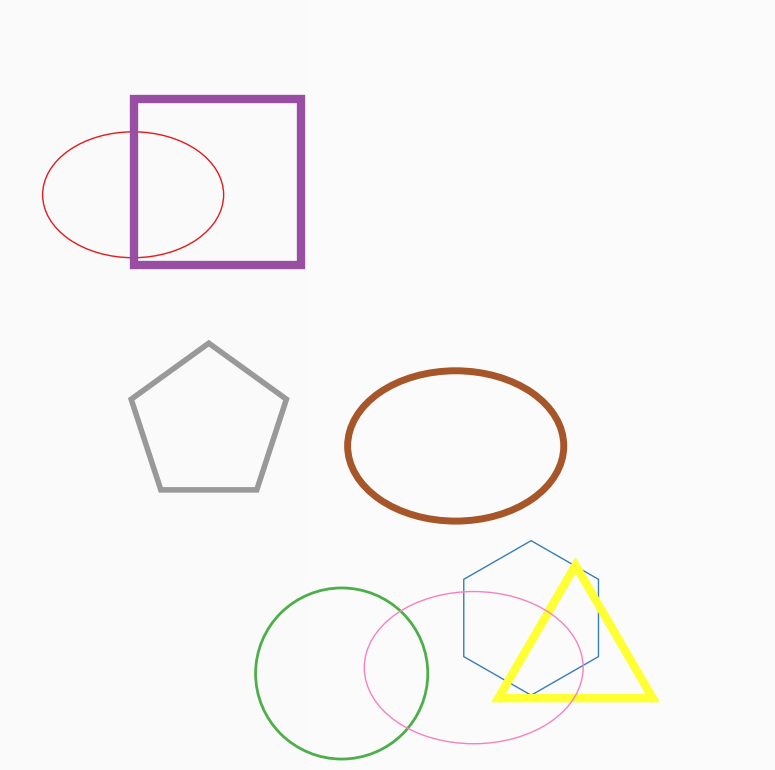[{"shape": "oval", "thickness": 0.5, "radius": 0.58, "center": [0.172, 0.747]}, {"shape": "hexagon", "thickness": 0.5, "radius": 0.5, "center": [0.685, 0.197]}, {"shape": "circle", "thickness": 1, "radius": 0.56, "center": [0.441, 0.125]}, {"shape": "square", "thickness": 3, "radius": 0.54, "center": [0.28, 0.764]}, {"shape": "triangle", "thickness": 3, "radius": 0.58, "center": [0.743, 0.151]}, {"shape": "oval", "thickness": 2.5, "radius": 0.7, "center": [0.588, 0.421]}, {"shape": "oval", "thickness": 0.5, "radius": 0.71, "center": [0.611, 0.133]}, {"shape": "pentagon", "thickness": 2, "radius": 0.53, "center": [0.269, 0.449]}]